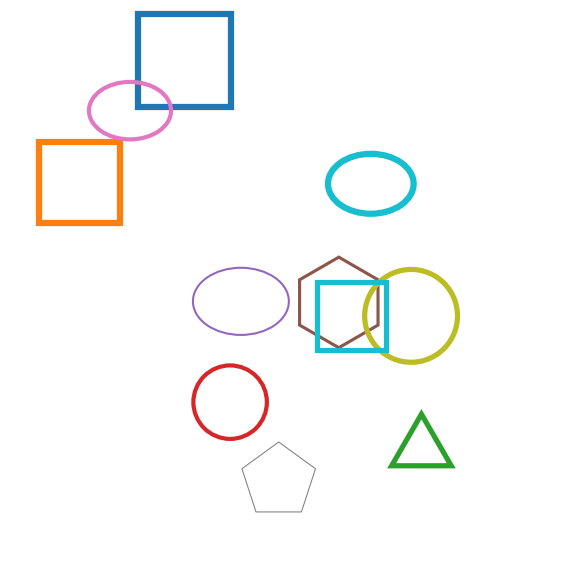[{"shape": "square", "thickness": 3, "radius": 0.4, "center": [0.32, 0.895]}, {"shape": "square", "thickness": 3, "radius": 0.35, "center": [0.137, 0.683]}, {"shape": "triangle", "thickness": 2.5, "radius": 0.3, "center": [0.73, 0.222]}, {"shape": "circle", "thickness": 2, "radius": 0.32, "center": [0.398, 0.303]}, {"shape": "oval", "thickness": 1, "radius": 0.42, "center": [0.417, 0.477]}, {"shape": "hexagon", "thickness": 1.5, "radius": 0.39, "center": [0.587, 0.475]}, {"shape": "oval", "thickness": 2, "radius": 0.36, "center": [0.225, 0.808]}, {"shape": "pentagon", "thickness": 0.5, "radius": 0.33, "center": [0.483, 0.167]}, {"shape": "circle", "thickness": 2.5, "radius": 0.4, "center": [0.712, 0.452]}, {"shape": "square", "thickness": 2.5, "radius": 0.3, "center": [0.609, 0.452]}, {"shape": "oval", "thickness": 3, "radius": 0.37, "center": [0.642, 0.681]}]